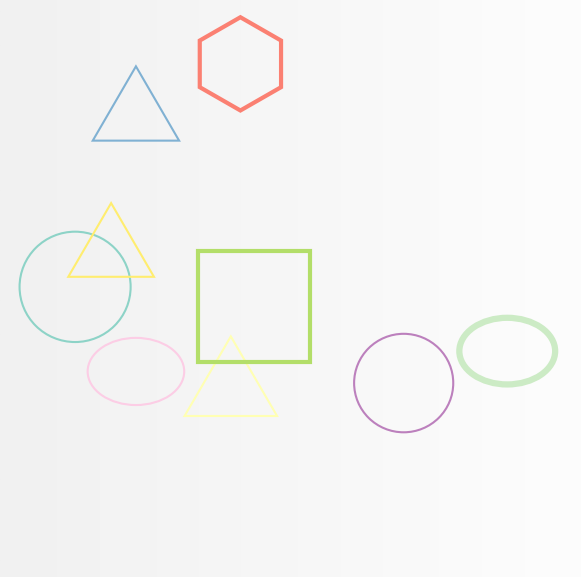[{"shape": "circle", "thickness": 1, "radius": 0.48, "center": [0.129, 0.502]}, {"shape": "triangle", "thickness": 1, "radius": 0.46, "center": [0.397, 0.325]}, {"shape": "hexagon", "thickness": 2, "radius": 0.4, "center": [0.414, 0.889]}, {"shape": "triangle", "thickness": 1, "radius": 0.43, "center": [0.234, 0.798]}, {"shape": "square", "thickness": 2, "radius": 0.48, "center": [0.437, 0.469]}, {"shape": "oval", "thickness": 1, "radius": 0.42, "center": [0.234, 0.356]}, {"shape": "circle", "thickness": 1, "radius": 0.43, "center": [0.695, 0.336]}, {"shape": "oval", "thickness": 3, "radius": 0.41, "center": [0.873, 0.391]}, {"shape": "triangle", "thickness": 1, "radius": 0.43, "center": [0.191, 0.562]}]